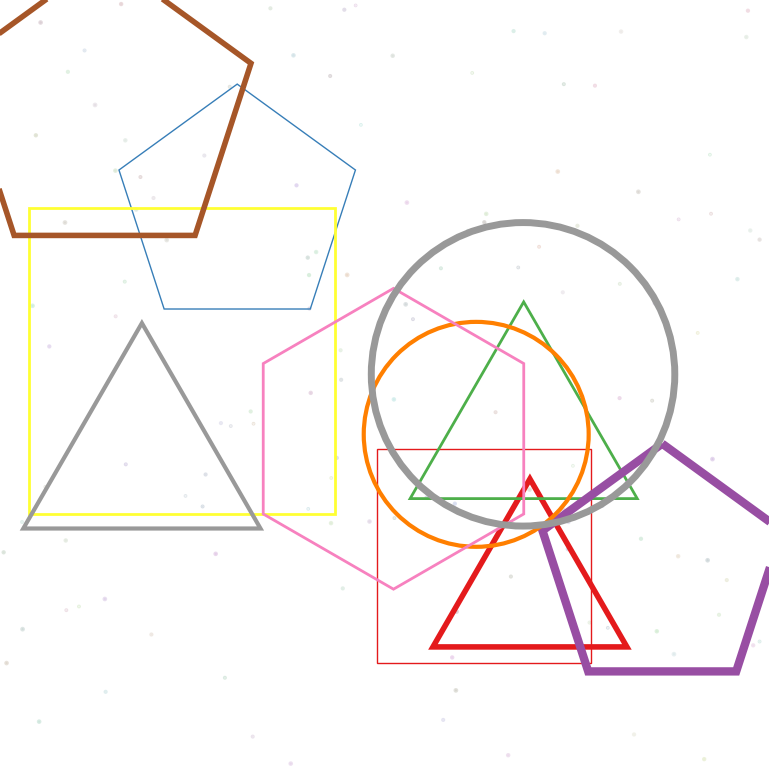[{"shape": "square", "thickness": 0.5, "radius": 0.7, "center": [0.628, 0.278]}, {"shape": "triangle", "thickness": 2, "radius": 0.73, "center": [0.688, 0.233]}, {"shape": "pentagon", "thickness": 0.5, "radius": 0.81, "center": [0.308, 0.729]}, {"shape": "triangle", "thickness": 1, "radius": 0.85, "center": [0.68, 0.438]}, {"shape": "pentagon", "thickness": 3, "radius": 0.82, "center": [0.86, 0.26]}, {"shape": "circle", "thickness": 1.5, "radius": 0.73, "center": [0.618, 0.436]}, {"shape": "square", "thickness": 1, "radius": 0.99, "center": [0.236, 0.531]}, {"shape": "pentagon", "thickness": 2, "radius": 1.0, "center": [0.136, 0.856]}, {"shape": "hexagon", "thickness": 1, "radius": 0.98, "center": [0.511, 0.43]}, {"shape": "circle", "thickness": 2.5, "radius": 0.99, "center": [0.679, 0.514]}, {"shape": "triangle", "thickness": 1.5, "radius": 0.89, "center": [0.184, 0.403]}]